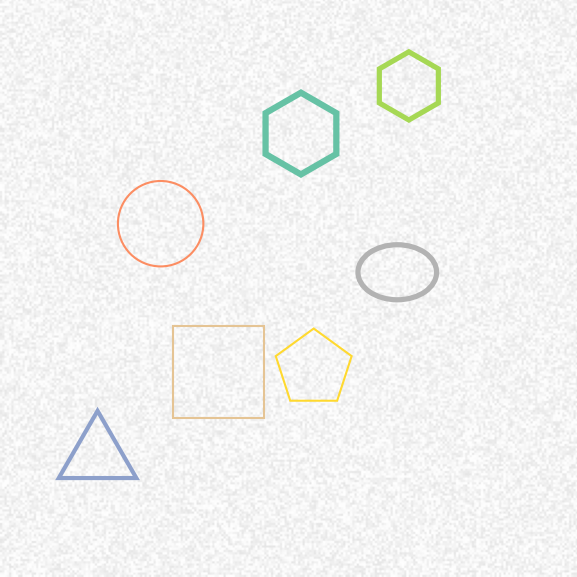[{"shape": "hexagon", "thickness": 3, "radius": 0.35, "center": [0.521, 0.768]}, {"shape": "circle", "thickness": 1, "radius": 0.37, "center": [0.278, 0.612]}, {"shape": "triangle", "thickness": 2, "radius": 0.39, "center": [0.169, 0.21]}, {"shape": "hexagon", "thickness": 2.5, "radius": 0.3, "center": [0.708, 0.85]}, {"shape": "pentagon", "thickness": 1, "radius": 0.35, "center": [0.543, 0.361]}, {"shape": "square", "thickness": 1, "radius": 0.4, "center": [0.378, 0.355]}, {"shape": "oval", "thickness": 2.5, "radius": 0.34, "center": [0.688, 0.528]}]